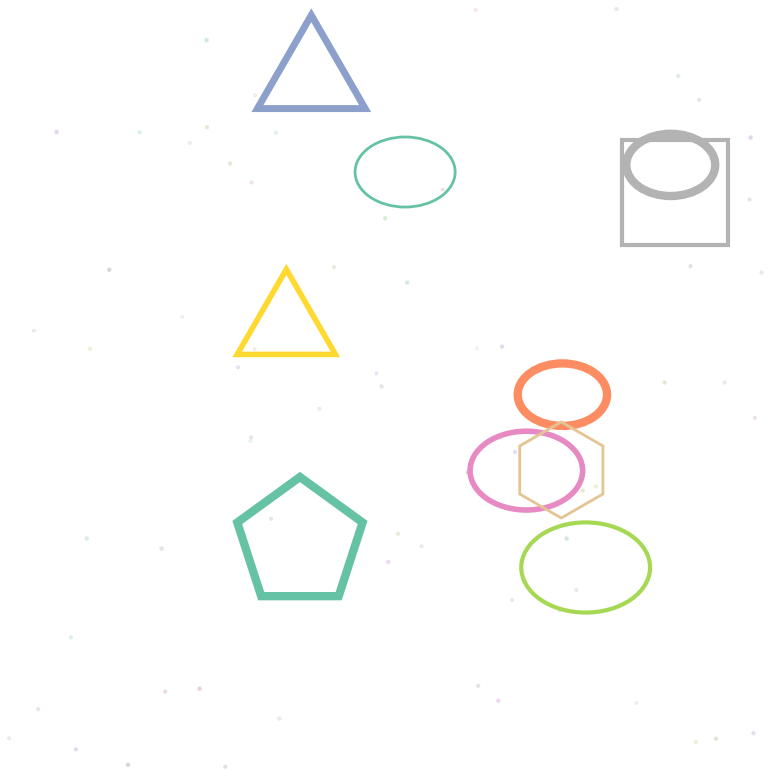[{"shape": "pentagon", "thickness": 3, "radius": 0.43, "center": [0.39, 0.295]}, {"shape": "oval", "thickness": 1, "radius": 0.32, "center": [0.526, 0.777]}, {"shape": "oval", "thickness": 3, "radius": 0.29, "center": [0.73, 0.487]}, {"shape": "triangle", "thickness": 2.5, "radius": 0.4, "center": [0.404, 0.899]}, {"shape": "oval", "thickness": 2, "radius": 0.37, "center": [0.684, 0.389]}, {"shape": "oval", "thickness": 1.5, "radius": 0.42, "center": [0.761, 0.263]}, {"shape": "triangle", "thickness": 2, "radius": 0.37, "center": [0.372, 0.577]}, {"shape": "hexagon", "thickness": 1, "radius": 0.31, "center": [0.729, 0.39]}, {"shape": "square", "thickness": 1.5, "radius": 0.34, "center": [0.876, 0.75]}, {"shape": "oval", "thickness": 3, "radius": 0.29, "center": [0.871, 0.786]}]